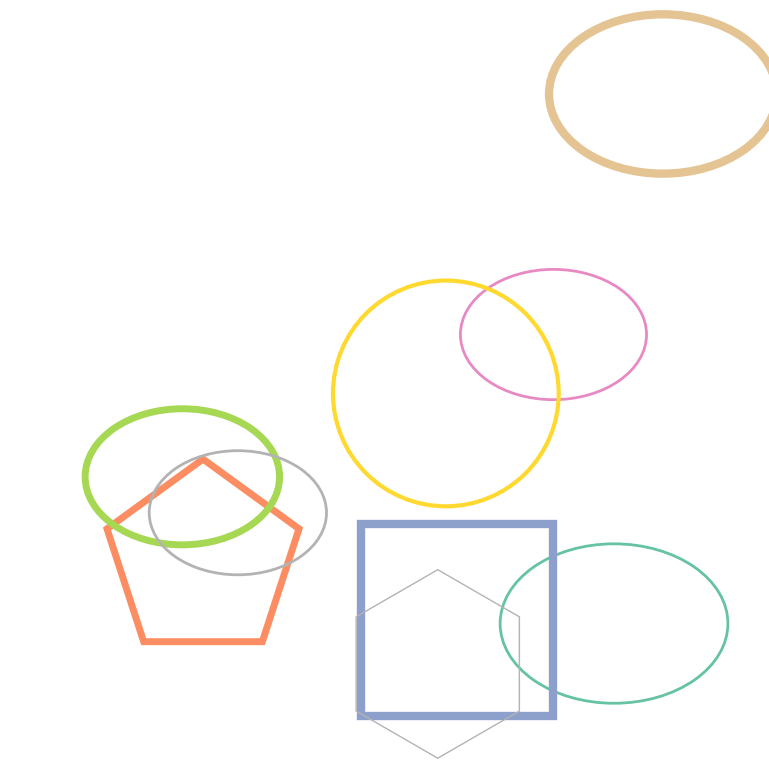[{"shape": "oval", "thickness": 1, "radius": 0.74, "center": [0.797, 0.19]}, {"shape": "pentagon", "thickness": 2.5, "radius": 0.66, "center": [0.264, 0.273]}, {"shape": "square", "thickness": 3, "radius": 0.62, "center": [0.594, 0.195]}, {"shape": "oval", "thickness": 1, "radius": 0.6, "center": [0.719, 0.566]}, {"shape": "oval", "thickness": 2.5, "radius": 0.63, "center": [0.237, 0.381]}, {"shape": "circle", "thickness": 1.5, "radius": 0.73, "center": [0.579, 0.489]}, {"shape": "oval", "thickness": 3, "radius": 0.74, "center": [0.861, 0.878]}, {"shape": "hexagon", "thickness": 0.5, "radius": 0.61, "center": [0.569, 0.138]}, {"shape": "oval", "thickness": 1, "radius": 0.58, "center": [0.309, 0.334]}]